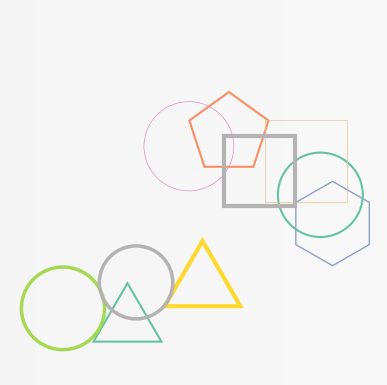[{"shape": "triangle", "thickness": 1.5, "radius": 0.51, "center": [0.329, 0.163]}, {"shape": "circle", "thickness": 1.5, "radius": 0.55, "center": [0.827, 0.494]}, {"shape": "pentagon", "thickness": 1.5, "radius": 0.54, "center": [0.591, 0.654]}, {"shape": "hexagon", "thickness": 1, "radius": 0.55, "center": [0.858, 0.419]}, {"shape": "circle", "thickness": 0.5, "radius": 0.58, "center": [0.487, 0.62]}, {"shape": "circle", "thickness": 2.5, "radius": 0.54, "center": [0.163, 0.199]}, {"shape": "triangle", "thickness": 3, "radius": 0.56, "center": [0.523, 0.261]}, {"shape": "square", "thickness": 0.5, "radius": 0.53, "center": [0.79, 0.581]}, {"shape": "circle", "thickness": 2.5, "radius": 0.47, "center": [0.351, 0.266]}, {"shape": "square", "thickness": 3, "radius": 0.45, "center": [0.67, 0.556]}]